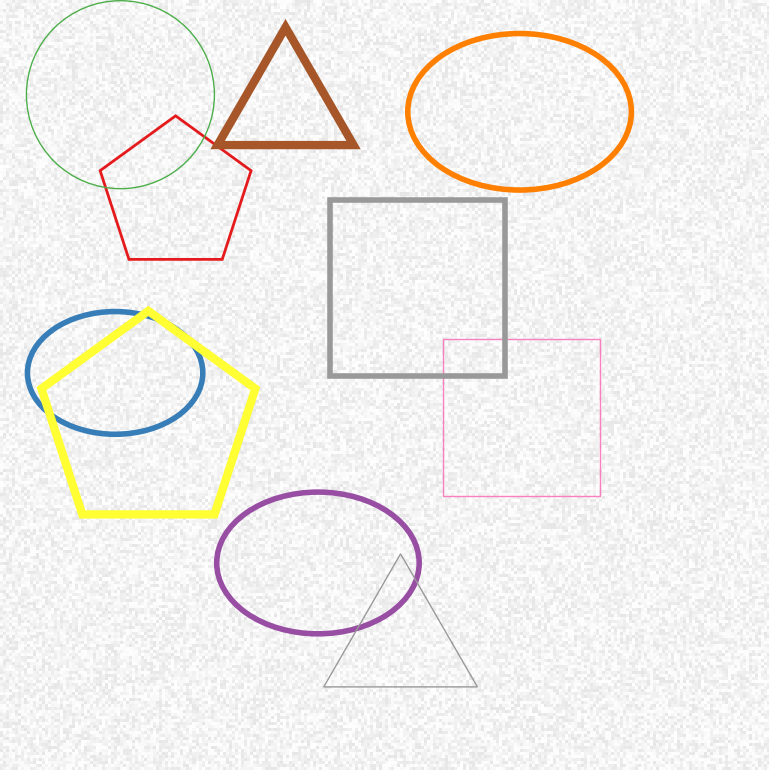[{"shape": "pentagon", "thickness": 1, "radius": 0.52, "center": [0.228, 0.747]}, {"shape": "oval", "thickness": 2, "radius": 0.57, "center": [0.15, 0.516]}, {"shape": "circle", "thickness": 0.5, "radius": 0.61, "center": [0.156, 0.877]}, {"shape": "oval", "thickness": 2, "radius": 0.66, "center": [0.413, 0.269]}, {"shape": "oval", "thickness": 2, "radius": 0.73, "center": [0.675, 0.855]}, {"shape": "pentagon", "thickness": 3, "radius": 0.73, "center": [0.193, 0.45]}, {"shape": "triangle", "thickness": 3, "radius": 0.51, "center": [0.371, 0.863]}, {"shape": "square", "thickness": 0.5, "radius": 0.51, "center": [0.677, 0.458]}, {"shape": "square", "thickness": 2, "radius": 0.57, "center": [0.542, 0.626]}, {"shape": "triangle", "thickness": 0.5, "radius": 0.58, "center": [0.52, 0.166]}]